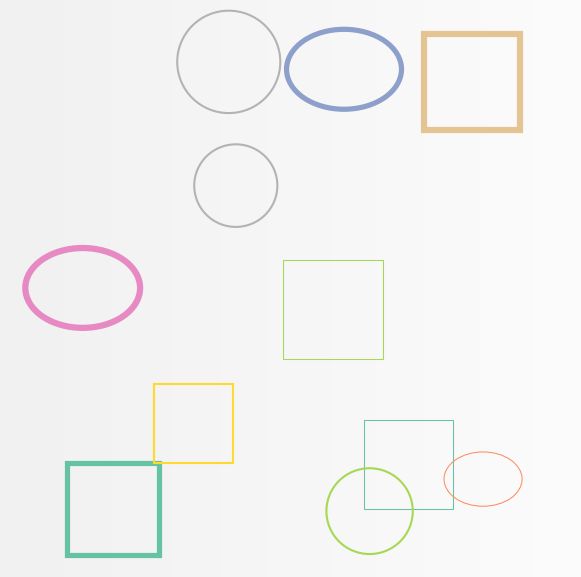[{"shape": "square", "thickness": 2.5, "radius": 0.4, "center": [0.195, 0.117]}, {"shape": "square", "thickness": 0.5, "radius": 0.38, "center": [0.702, 0.195]}, {"shape": "oval", "thickness": 0.5, "radius": 0.34, "center": [0.831, 0.17]}, {"shape": "oval", "thickness": 2.5, "radius": 0.49, "center": [0.592, 0.879]}, {"shape": "oval", "thickness": 3, "radius": 0.49, "center": [0.142, 0.501]}, {"shape": "circle", "thickness": 1, "radius": 0.37, "center": [0.636, 0.114]}, {"shape": "square", "thickness": 0.5, "radius": 0.43, "center": [0.573, 0.463]}, {"shape": "square", "thickness": 1, "radius": 0.34, "center": [0.333, 0.265]}, {"shape": "square", "thickness": 3, "radius": 0.41, "center": [0.812, 0.857]}, {"shape": "circle", "thickness": 1, "radius": 0.36, "center": [0.406, 0.678]}, {"shape": "circle", "thickness": 1, "radius": 0.44, "center": [0.394, 0.892]}]